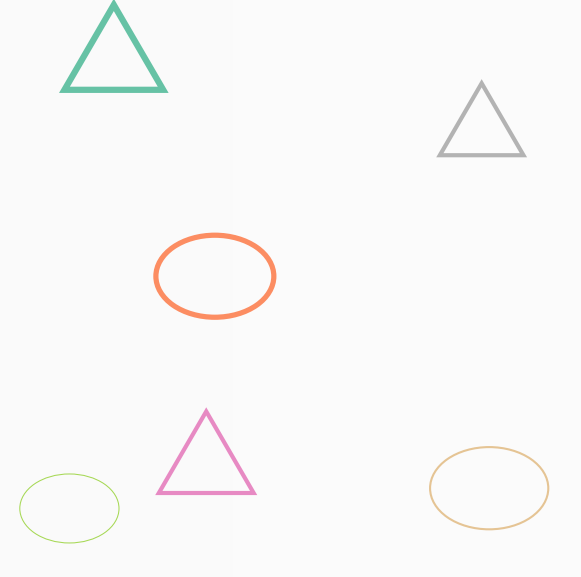[{"shape": "triangle", "thickness": 3, "radius": 0.49, "center": [0.196, 0.893]}, {"shape": "oval", "thickness": 2.5, "radius": 0.51, "center": [0.37, 0.521]}, {"shape": "triangle", "thickness": 2, "radius": 0.47, "center": [0.355, 0.193]}, {"shape": "oval", "thickness": 0.5, "radius": 0.43, "center": [0.119, 0.119]}, {"shape": "oval", "thickness": 1, "radius": 0.51, "center": [0.842, 0.154]}, {"shape": "triangle", "thickness": 2, "radius": 0.42, "center": [0.829, 0.772]}]